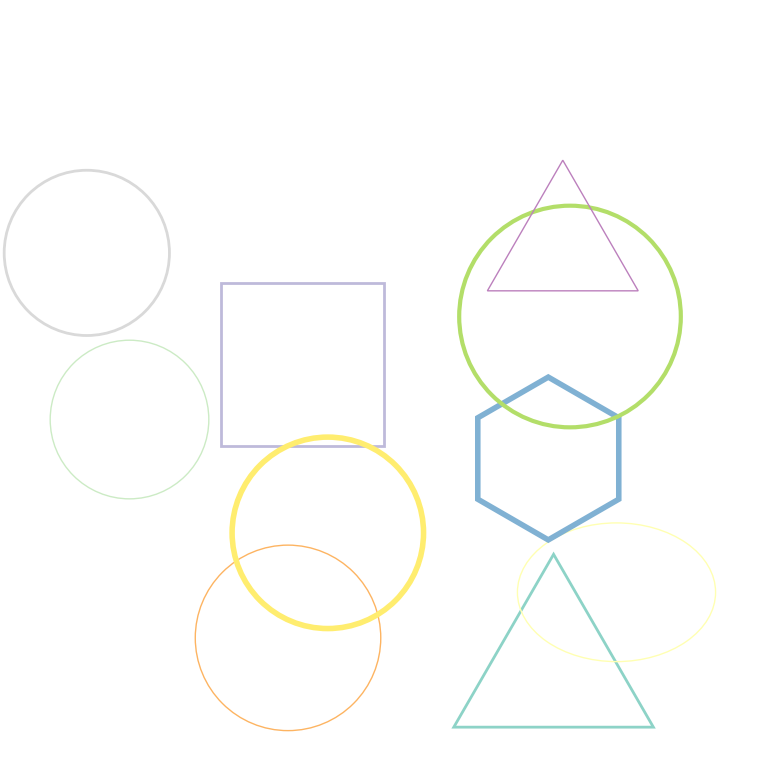[{"shape": "triangle", "thickness": 1, "radius": 0.75, "center": [0.719, 0.13]}, {"shape": "oval", "thickness": 0.5, "radius": 0.64, "center": [0.801, 0.231]}, {"shape": "square", "thickness": 1, "radius": 0.53, "center": [0.392, 0.527]}, {"shape": "hexagon", "thickness": 2, "radius": 0.53, "center": [0.712, 0.405]}, {"shape": "circle", "thickness": 0.5, "radius": 0.6, "center": [0.374, 0.172]}, {"shape": "circle", "thickness": 1.5, "radius": 0.72, "center": [0.74, 0.589]}, {"shape": "circle", "thickness": 1, "radius": 0.54, "center": [0.113, 0.672]}, {"shape": "triangle", "thickness": 0.5, "radius": 0.57, "center": [0.731, 0.679]}, {"shape": "circle", "thickness": 0.5, "radius": 0.52, "center": [0.168, 0.455]}, {"shape": "circle", "thickness": 2, "radius": 0.62, "center": [0.426, 0.308]}]